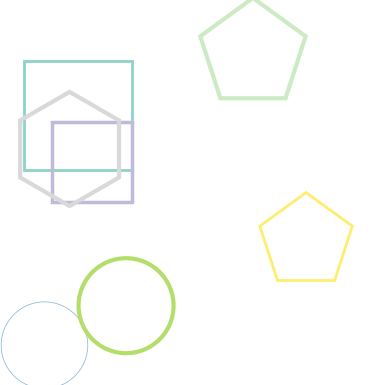[{"shape": "square", "thickness": 2, "radius": 0.7, "center": [0.203, 0.7]}, {"shape": "square", "thickness": 2.5, "radius": 0.52, "center": [0.239, 0.579]}, {"shape": "circle", "thickness": 0.5, "radius": 0.56, "center": [0.116, 0.103]}, {"shape": "circle", "thickness": 3, "radius": 0.62, "center": [0.327, 0.206]}, {"shape": "hexagon", "thickness": 3, "radius": 0.74, "center": [0.181, 0.613]}, {"shape": "pentagon", "thickness": 3, "radius": 0.72, "center": [0.657, 0.861]}, {"shape": "pentagon", "thickness": 2, "radius": 0.63, "center": [0.795, 0.374]}]